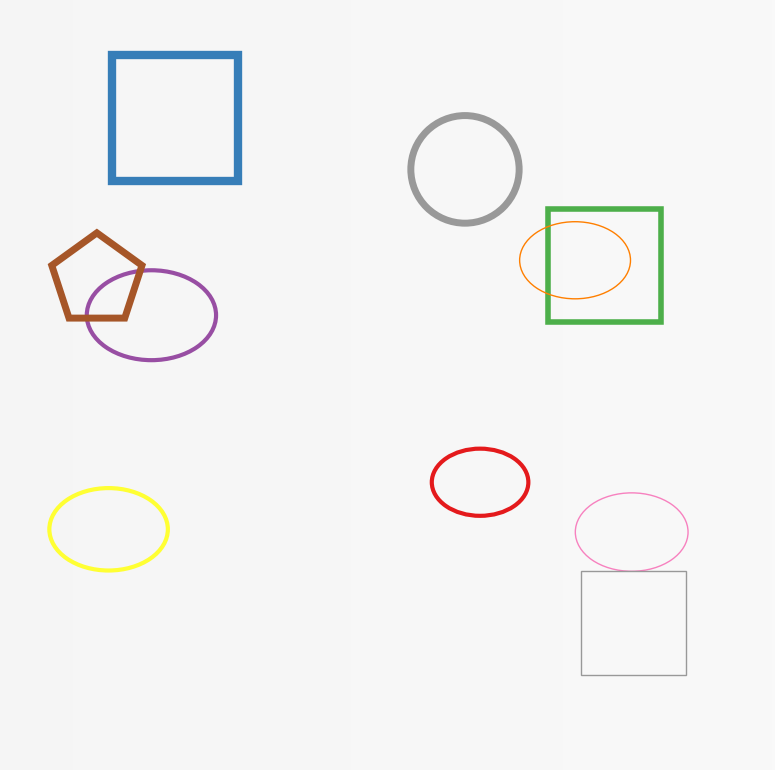[{"shape": "oval", "thickness": 1.5, "radius": 0.31, "center": [0.619, 0.374]}, {"shape": "square", "thickness": 3, "radius": 0.41, "center": [0.226, 0.847]}, {"shape": "square", "thickness": 2, "radius": 0.36, "center": [0.779, 0.655]}, {"shape": "oval", "thickness": 1.5, "radius": 0.42, "center": [0.195, 0.591]}, {"shape": "oval", "thickness": 0.5, "radius": 0.36, "center": [0.742, 0.662]}, {"shape": "oval", "thickness": 1.5, "radius": 0.38, "center": [0.14, 0.313]}, {"shape": "pentagon", "thickness": 2.5, "radius": 0.31, "center": [0.125, 0.636]}, {"shape": "oval", "thickness": 0.5, "radius": 0.36, "center": [0.815, 0.309]}, {"shape": "circle", "thickness": 2.5, "radius": 0.35, "center": [0.6, 0.78]}, {"shape": "square", "thickness": 0.5, "radius": 0.34, "center": [0.818, 0.191]}]